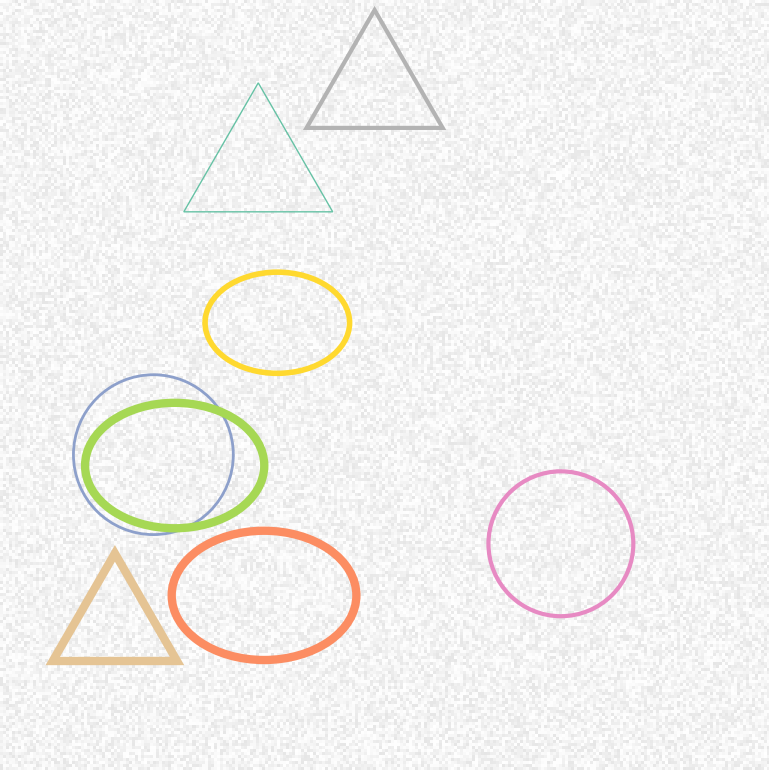[{"shape": "triangle", "thickness": 0.5, "radius": 0.56, "center": [0.335, 0.781]}, {"shape": "oval", "thickness": 3, "radius": 0.6, "center": [0.343, 0.227]}, {"shape": "circle", "thickness": 1, "radius": 0.52, "center": [0.199, 0.41]}, {"shape": "circle", "thickness": 1.5, "radius": 0.47, "center": [0.728, 0.294]}, {"shape": "oval", "thickness": 3, "radius": 0.58, "center": [0.227, 0.395]}, {"shape": "oval", "thickness": 2, "radius": 0.47, "center": [0.36, 0.581]}, {"shape": "triangle", "thickness": 3, "radius": 0.47, "center": [0.149, 0.188]}, {"shape": "triangle", "thickness": 1.5, "radius": 0.51, "center": [0.487, 0.885]}]